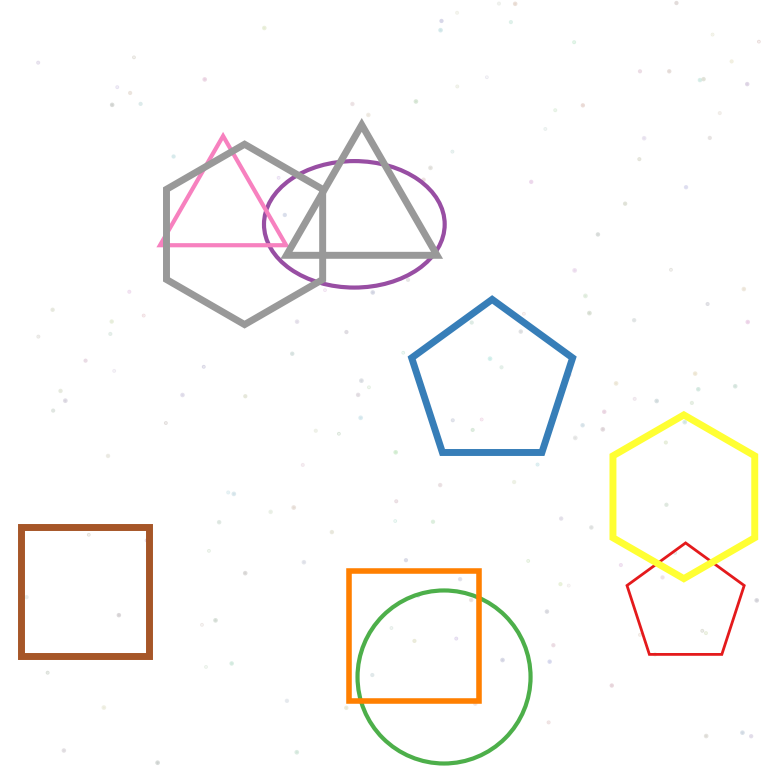[{"shape": "pentagon", "thickness": 1, "radius": 0.4, "center": [0.89, 0.215]}, {"shape": "pentagon", "thickness": 2.5, "radius": 0.55, "center": [0.639, 0.501]}, {"shape": "circle", "thickness": 1.5, "radius": 0.56, "center": [0.577, 0.121]}, {"shape": "oval", "thickness": 1.5, "radius": 0.59, "center": [0.46, 0.709]}, {"shape": "square", "thickness": 2, "radius": 0.42, "center": [0.537, 0.174]}, {"shape": "hexagon", "thickness": 2.5, "radius": 0.53, "center": [0.888, 0.355]}, {"shape": "square", "thickness": 2.5, "radius": 0.42, "center": [0.11, 0.232]}, {"shape": "triangle", "thickness": 1.5, "radius": 0.47, "center": [0.29, 0.729]}, {"shape": "hexagon", "thickness": 2.5, "radius": 0.59, "center": [0.318, 0.696]}, {"shape": "triangle", "thickness": 2.5, "radius": 0.56, "center": [0.47, 0.725]}]